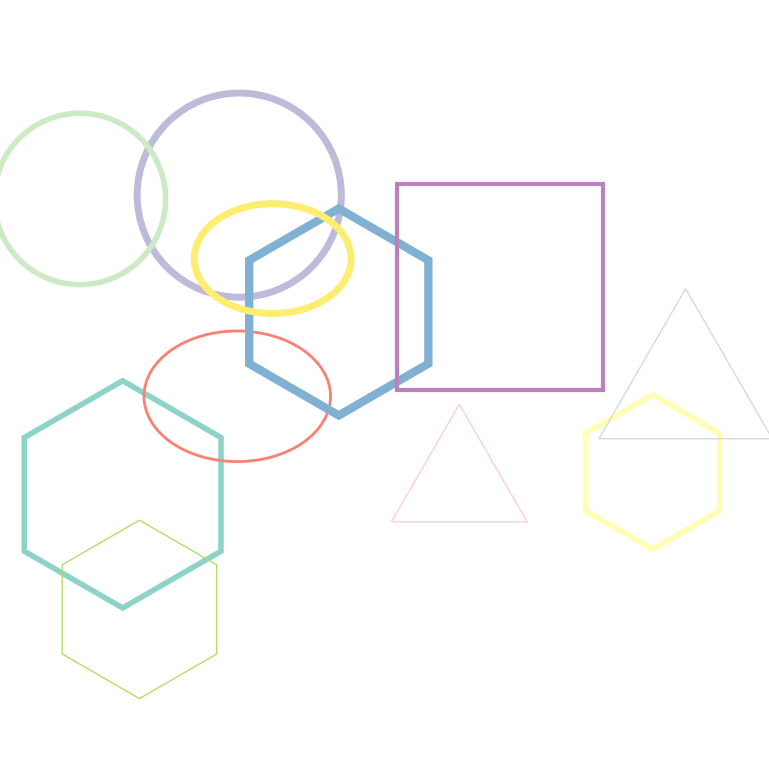[{"shape": "hexagon", "thickness": 2, "radius": 0.74, "center": [0.159, 0.358]}, {"shape": "hexagon", "thickness": 2, "radius": 0.5, "center": [0.848, 0.387]}, {"shape": "circle", "thickness": 2.5, "radius": 0.66, "center": [0.311, 0.747]}, {"shape": "oval", "thickness": 1, "radius": 0.61, "center": [0.308, 0.485]}, {"shape": "hexagon", "thickness": 3, "radius": 0.67, "center": [0.44, 0.595]}, {"shape": "hexagon", "thickness": 0.5, "radius": 0.58, "center": [0.181, 0.209]}, {"shape": "triangle", "thickness": 0.5, "radius": 0.51, "center": [0.597, 0.373]}, {"shape": "triangle", "thickness": 0.5, "radius": 0.65, "center": [0.89, 0.495]}, {"shape": "square", "thickness": 1.5, "radius": 0.67, "center": [0.65, 0.628]}, {"shape": "circle", "thickness": 2, "radius": 0.56, "center": [0.104, 0.742]}, {"shape": "oval", "thickness": 2.5, "radius": 0.51, "center": [0.354, 0.664]}]